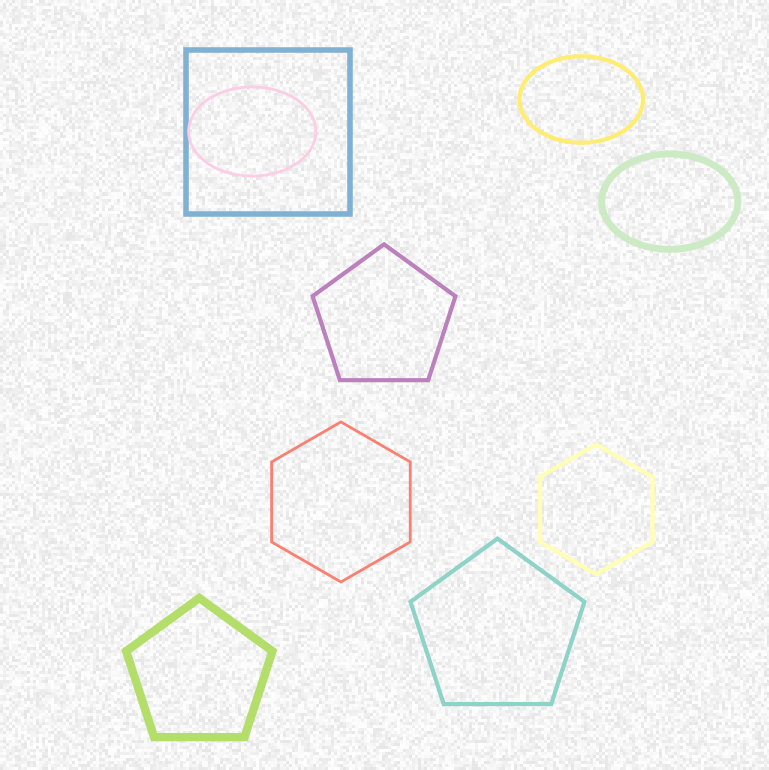[{"shape": "pentagon", "thickness": 1.5, "radius": 0.59, "center": [0.646, 0.182]}, {"shape": "hexagon", "thickness": 1.5, "radius": 0.42, "center": [0.774, 0.339]}, {"shape": "hexagon", "thickness": 1, "radius": 0.52, "center": [0.443, 0.348]}, {"shape": "square", "thickness": 2, "radius": 0.53, "center": [0.348, 0.828]}, {"shape": "pentagon", "thickness": 3, "radius": 0.5, "center": [0.259, 0.123]}, {"shape": "oval", "thickness": 1, "radius": 0.41, "center": [0.328, 0.829]}, {"shape": "pentagon", "thickness": 1.5, "radius": 0.49, "center": [0.499, 0.585]}, {"shape": "oval", "thickness": 2.5, "radius": 0.44, "center": [0.87, 0.738]}, {"shape": "oval", "thickness": 1.5, "radius": 0.4, "center": [0.755, 0.871]}]